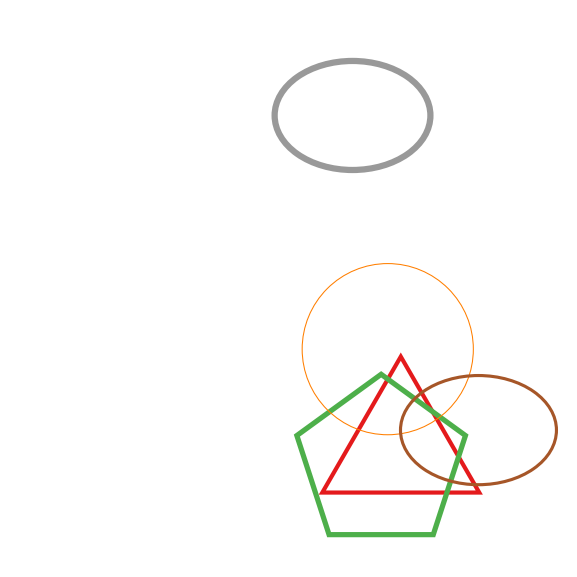[{"shape": "triangle", "thickness": 2, "radius": 0.78, "center": [0.694, 0.225]}, {"shape": "pentagon", "thickness": 2.5, "radius": 0.77, "center": [0.66, 0.198]}, {"shape": "circle", "thickness": 0.5, "radius": 0.74, "center": [0.671, 0.395]}, {"shape": "oval", "thickness": 1.5, "radius": 0.68, "center": [0.829, 0.254]}, {"shape": "oval", "thickness": 3, "radius": 0.67, "center": [0.61, 0.799]}]